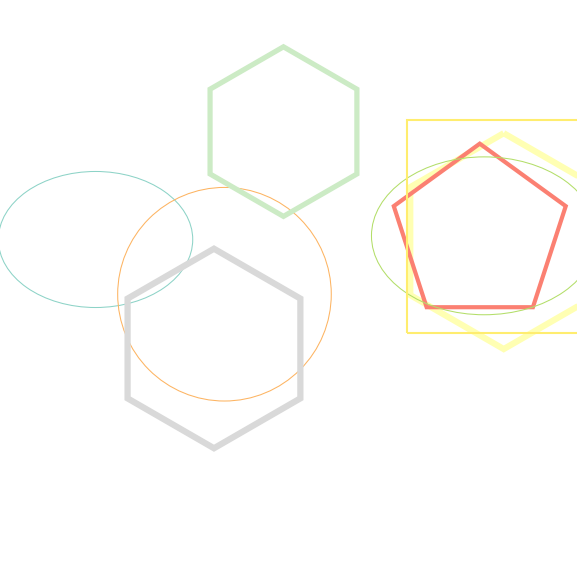[{"shape": "oval", "thickness": 0.5, "radius": 0.84, "center": [0.165, 0.584]}, {"shape": "hexagon", "thickness": 3, "radius": 0.93, "center": [0.872, 0.582]}, {"shape": "pentagon", "thickness": 2, "radius": 0.78, "center": [0.831, 0.594]}, {"shape": "circle", "thickness": 0.5, "radius": 0.92, "center": [0.389, 0.49]}, {"shape": "oval", "thickness": 0.5, "radius": 0.98, "center": [0.839, 0.591]}, {"shape": "hexagon", "thickness": 3, "radius": 0.86, "center": [0.371, 0.396]}, {"shape": "hexagon", "thickness": 2.5, "radius": 0.73, "center": [0.491, 0.771]}, {"shape": "square", "thickness": 1, "radius": 0.92, "center": [0.89, 0.606]}]